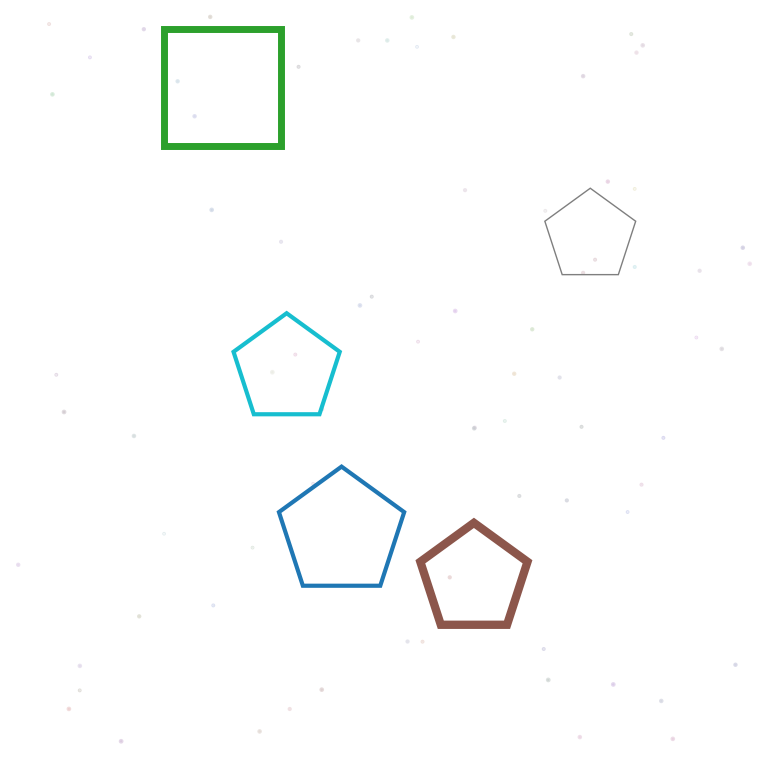[{"shape": "pentagon", "thickness": 1.5, "radius": 0.43, "center": [0.444, 0.308]}, {"shape": "square", "thickness": 2.5, "radius": 0.38, "center": [0.289, 0.886]}, {"shape": "pentagon", "thickness": 3, "radius": 0.37, "center": [0.615, 0.248]}, {"shape": "pentagon", "thickness": 0.5, "radius": 0.31, "center": [0.767, 0.694]}, {"shape": "pentagon", "thickness": 1.5, "radius": 0.36, "center": [0.372, 0.521]}]